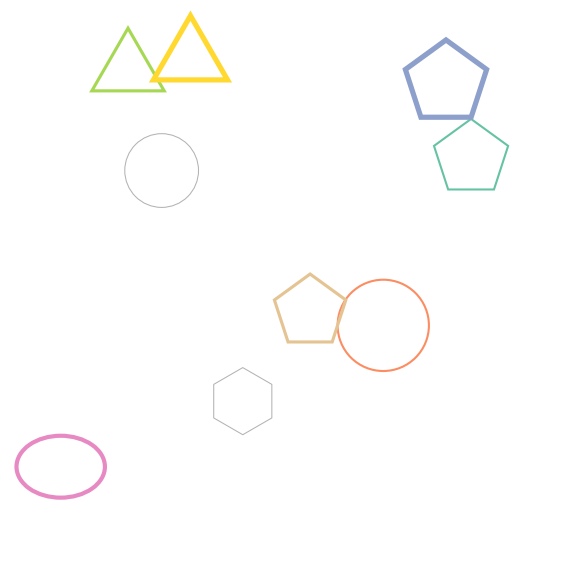[{"shape": "pentagon", "thickness": 1, "radius": 0.34, "center": [0.816, 0.726]}, {"shape": "circle", "thickness": 1, "radius": 0.4, "center": [0.664, 0.436]}, {"shape": "pentagon", "thickness": 2.5, "radius": 0.37, "center": [0.772, 0.856]}, {"shape": "oval", "thickness": 2, "radius": 0.38, "center": [0.105, 0.191]}, {"shape": "triangle", "thickness": 1.5, "radius": 0.36, "center": [0.222, 0.878]}, {"shape": "triangle", "thickness": 2.5, "radius": 0.37, "center": [0.33, 0.898]}, {"shape": "pentagon", "thickness": 1.5, "radius": 0.33, "center": [0.537, 0.46]}, {"shape": "circle", "thickness": 0.5, "radius": 0.32, "center": [0.28, 0.704]}, {"shape": "hexagon", "thickness": 0.5, "radius": 0.29, "center": [0.42, 0.304]}]